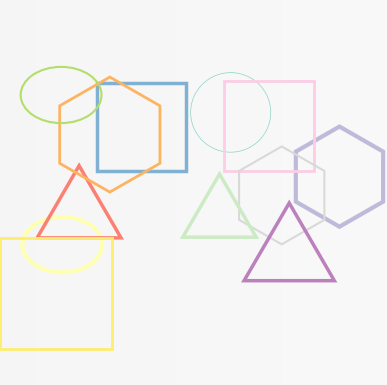[{"shape": "circle", "thickness": 0.5, "radius": 0.52, "center": [0.595, 0.708]}, {"shape": "oval", "thickness": 3, "radius": 0.51, "center": [0.161, 0.365]}, {"shape": "hexagon", "thickness": 3, "radius": 0.65, "center": [0.876, 0.541]}, {"shape": "triangle", "thickness": 2.5, "radius": 0.62, "center": [0.204, 0.445]}, {"shape": "square", "thickness": 2.5, "radius": 0.57, "center": [0.365, 0.671]}, {"shape": "hexagon", "thickness": 2, "radius": 0.75, "center": [0.283, 0.65]}, {"shape": "oval", "thickness": 1.5, "radius": 0.52, "center": [0.158, 0.753]}, {"shape": "square", "thickness": 2, "radius": 0.58, "center": [0.695, 0.672]}, {"shape": "hexagon", "thickness": 1.5, "radius": 0.64, "center": [0.727, 0.493]}, {"shape": "triangle", "thickness": 2.5, "radius": 0.67, "center": [0.746, 0.338]}, {"shape": "triangle", "thickness": 2.5, "radius": 0.55, "center": [0.566, 0.439]}, {"shape": "square", "thickness": 2, "radius": 0.72, "center": [0.145, 0.238]}]